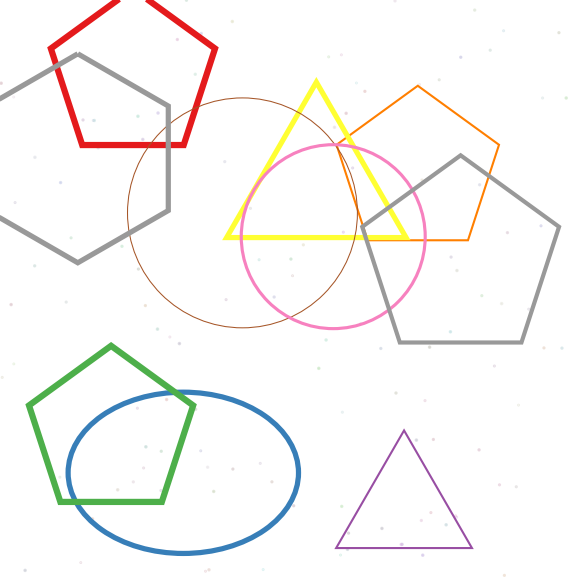[{"shape": "pentagon", "thickness": 3, "radius": 0.75, "center": [0.23, 0.869]}, {"shape": "oval", "thickness": 2.5, "radius": 1.0, "center": [0.317, 0.18]}, {"shape": "pentagon", "thickness": 3, "radius": 0.75, "center": [0.192, 0.251]}, {"shape": "triangle", "thickness": 1, "radius": 0.68, "center": [0.7, 0.118]}, {"shape": "pentagon", "thickness": 1, "radius": 0.74, "center": [0.723, 0.703]}, {"shape": "triangle", "thickness": 2.5, "radius": 0.9, "center": [0.548, 0.677]}, {"shape": "circle", "thickness": 0.5, "radius": 1.0, "center": [0.42, 0.631]}, {"shape": "circle", "thickness": 1.5, "radius": 0.8, "center": [0.577, 0.589]}, {"shape": "pentagon", "thickness": 2, "radius": 0.9, "center": [0.798, 0.551]}, {"shape": "hexagon", "thickness": 2.5, "radius": 0.9, "center": [0.135, 0.725]}]